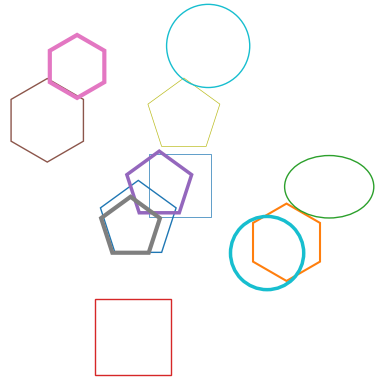[{"shape": "pentagon", "thickness": 1, "radius": 0.52, "center": [0.359, 0.428]}, {"shape": "square", "thickness": 0.5, "radius": 0.4, "center": [0.467, 0.518]}, {"shape": "hexagon", "thickness": 1.5, "radius": 0.5, "center": [0.744, 0.371]}, {"shape": "oval", "thickness": 1, "radius": 0.58, "center": [0.855, 0.515]}, {"shape": "square", "thickness": 1, "radius": 0.49, "center": [0.346, 0.124]}, {"shape": "pentagon", "thickness": 2.5, "radius": 0.44, "center": [0.414, 0.519]}, {"shape": "hexagon", "thickness": 1, "radius": 0.54, "center": [0.123, 0.688]}, {"shape": "hexagon", "thickness": 3, "radius": 0.41, "center": [0.2, 0.827]}, {"shape": "pentagon", "thickness": 3, "radius": 0.4, "center": [0.339, 0.409]}, {"shape": "pentagon", "thickness": 0.5, "radius": 0.49, "center": [0.478, 0.699]}, {"shape": "circle", "thickness": 2.5, "radius": 0.48, "center": [0.694, 0.343]}, {"shape": "circle", "thickness": 1, "radius": 0.54, "center": [0.541, 0.881]}]